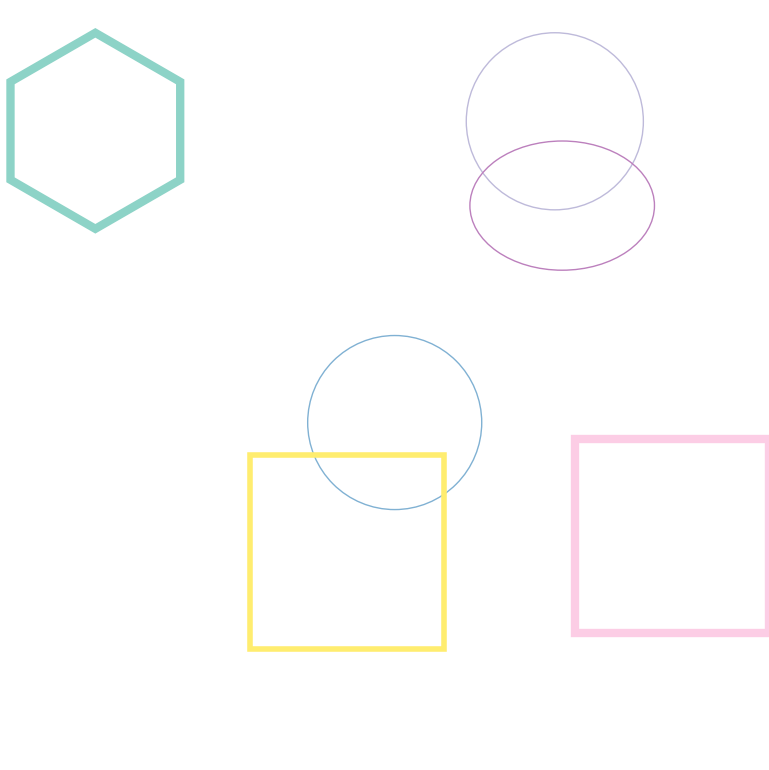[{"shape": "hexagon", "thickness": 3, "radius": 0.64, "center": [0.124, 0.83]}, {"shape": "circle", "thickness": 0.5, "radius": 0.57, "center": [0.721, 0.842]}, {"shape": "circle", "thickness": 0.5, "radius": 0.57, "center": [0.513, 0.451]}, {"shape": "square", "thickness": 3, "radius": 0.63, "center": [0.873, 0.304]}, {"shape": "oval", "thickness": 0.5, "radius": 0.6, "center": [0.73, 0.733]}, {"shape": "square", "thickness": 2, "radius": 0.63, "center": [0.45, 0.283]}]